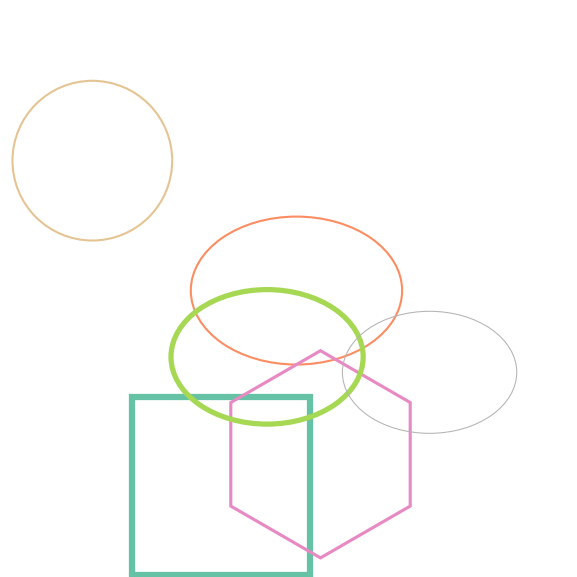[{"shape": "square", "thickness": 3, "radius": 0.77, "center": [0.383, 0.158]}, {"shape": "oval", "thickness": 1, "radius": 0.91, "center": [0.513, 0.496]}, {"shape": "hexagon", "thickness": 1.5, "radius": 0.9, "center": [0.555, 0.212]}, {"shape": "oval", "thickness": 2.5, "radius": 0.83, "center": [0.462, 0.381]}, {"shape": "circle", "thickness": 1, "radius": 0.69, "center": [0.16, 0.721]}, {"shape": "oval", "thickness": 0.5, "radius": 0.75, "center": [0.744, 0.354]}]